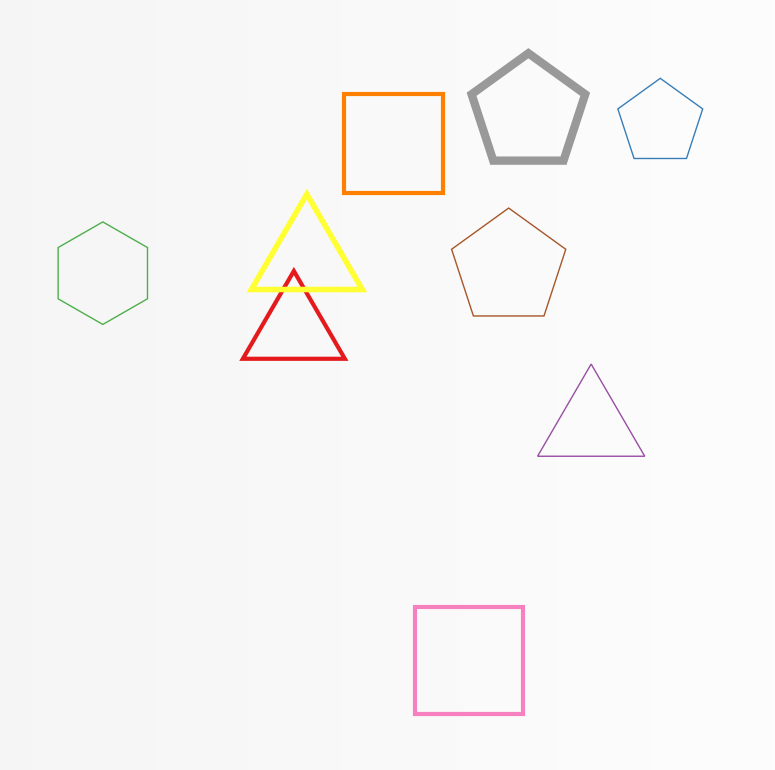[{"shape": "triangle", "thickness": 1.5, "radius": 0.38, "center": [0.379, 0.572]}, {"shape": "pentagon", "thickness": 0.5, "radius": 0.29, "center": [0.852, 0.841]}, {"shape": "hexagon", "thickness": 0.5, "radius": 0.33, "center": [0.133, 0.645]}, {"shape": "triangle", "thickness": 0.5, "radius": 0.4, "center": [0.763, 0.447]}, {"shape": "square", "thickness": 1.5, "radius": 0.32, "center": [0.508, 0.814]}, {"shape": "triangle", "thickness": 2, "radius": 0.41, "center": [0.396, 0.665]}, {"shape": "pentagon", "thickness": 0.5, "radius": 0.39, "center": [0.656, 0.652]}, {"shape": "square", "thickness": 1.5, "radius": 0.35, "center": [0.606, 0.142]}, {"shape": "pentagon", "thickness": 3, "radius": 0.39, "center": [0.682, 0.854]}]